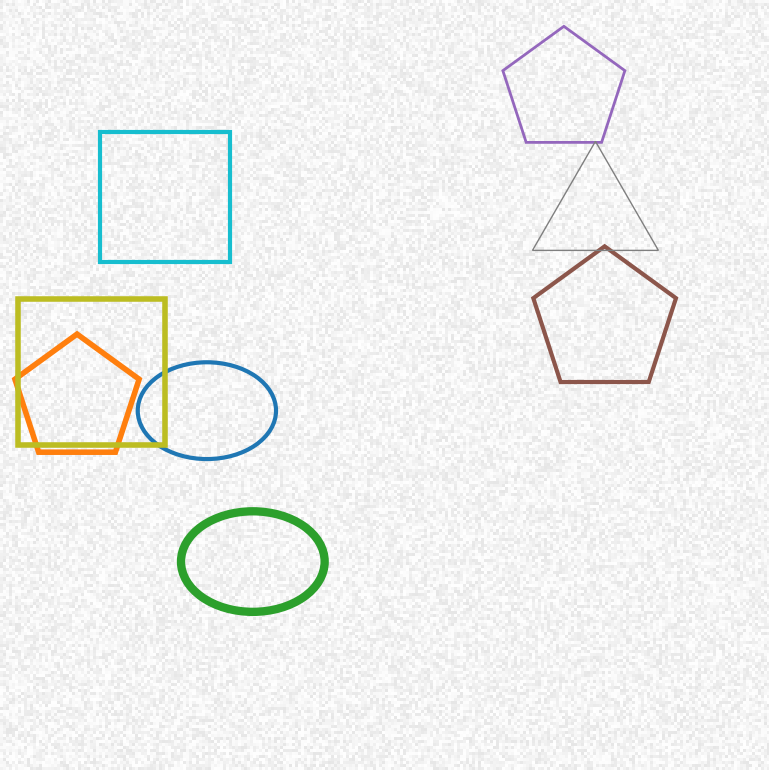[{"shape": "oval", "thickness": 1.5, "radius": 0.45, "center": [0.269, 0.467]}, {"shape": "pentagon", "thickness": 2, "radius": 0.42, "center": [0.1, 0.481]}, {"shape": "oval", "thickness": 3, "radius": 0.47, "center": [0.328, 0.271]}, {"shape": "pentagon", "thickness": 1, "radius": 0.42, "center": [0.732, 0.882]}, {"shape": "pentagon", "thickness": 1.5, "radius": 0.49, "center": [0.785, 0.583]}, {"shape": "triangle", "thickness": 0.5, "radius": 0.47, "center": [0.773, 0.722]}, {"shape": "square", "thickness": 2, "radius": 0.48, "center": [0.119, 0.517]}, {"shape": "square", "thickness": 1.5, "radius": 0.42, "center": [0.214, 0.744]}]